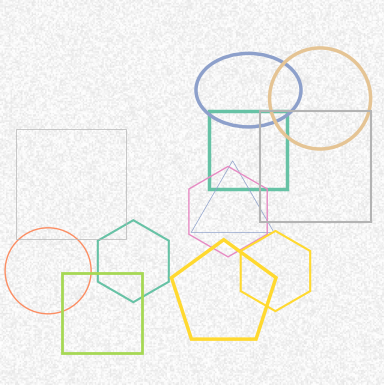[{"shape": "square", "thickness": 2.5, "radius": 0.51, "center": [0.644, 0.611]}, {"shape": "hexagon", "thickness": 1.5, "radius": 0.53, "center": [0.346, 0.322]}, {"shape": "circle", "thickness": 1, "radius": 0.56, "center": [0.125, 0.297]}, {"shape": "oval", "thickness": 2.5, "radius": 0.68, "center": [0.645, 0.766]}, {"shape": "triangle", "thickness": 0.5, "radius": 0.62, "center": [0.604, 0.458]}, {"shape": "hexagon", "thickness": 1, "radius": 0.59, "center": [0.592, 0.45]}, {"shape": "square", "thickness": 2, "radius": 0.52, "center": [0.265, 0.187]}, {"shape": "hexagon", "thickness": 1.5, "radius": 0.52, "center": [0.715, 0.296]}, {"shape": "pentagon", "thickness": 2.5, "radius": 0.71, "center": [0.581, 0.235]}, {"shape": "circle", "thickness": 2.5, "radius": 0.66, "center": [0.831, 0.744]}, {"shape": "square", "thickness": 0.5, "radius": 0.72, "center": [0.185, 0.522]}, {"shape": "square", "thickness": 1.5, "radius": 0.72, "center": [0.819, 0.569]}]